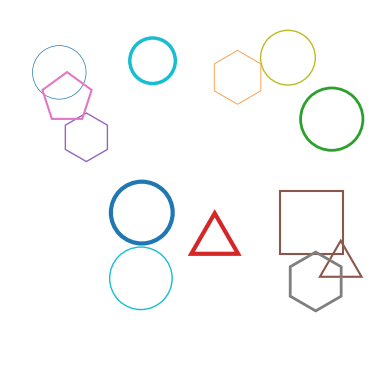[{"shape": "circle", "thickness": 3, "radius": 0.4, "center": [0.368, 0.448]}, {"shape": "circle", "thickness": 0.5, "radius": 0.35, "center": [0.154, 0.812]}, {"shape": "hexagon", "thickness": 0.5, "radius": 0.35, "center": [0.617, 0.799]}, {"shape": "circle", "thickness": 2, "radius": 0.4, "center": [0.862, 0.691]}, {"shape": "triangle", "thickness": 3, "radius": 0.35, "center": [0.558, 0.376]}, {"shape": "hexagon", "thickness": 1, "radius": 0.32, "center": [0.224, 0.643]}, {"shape": "square", "thickness": 1.5, "radius": 0.41, "center": [0.809, 0.422]}, {"shape": "triangle", "thickness": 1.5, "radius": 0.31, "center": [0.885, 0.312]}, {"shape": "pentagon", "thickness": 1.5, "radius": 0.34, "center": [0.174, 0.746]}, {"shape": "hexagon", "thickness": 2, "radius": 0.38, "center": [0.82, 0.269]}, {"shape": "circle", "thickness": 1, "radius": 0.36, "center": [0.748, 0.85]}, {"shape": "circle", "thickness": 2.5, "radius": 0.3, "center": [0.396, 0.842]}, {"shape": "circle", "thickness": 1, "radius": 0.41, "center": [0.366, 0.277]}]